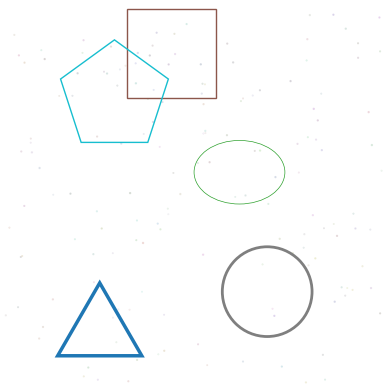[{"shape": "triangle", "thickness": 2.5, "radius": 0.63, "center": [0.259, 0.139]}, {"shape": "oval", "thickness": 0.5, "radius": 0.59, "center": [0.622, 0.553]}, {"shape": "square", "thickness": 1, "radius": 0.58, "center": [0.446, 0.861]}, {"shape": "circle", "thickness": 2, "radius": 0.58, "center": [0.694, 0.242]}, {"shape": "pentagon", "thickness": 1, "radius": 0.74, "center": [0.297, 0.749]}]